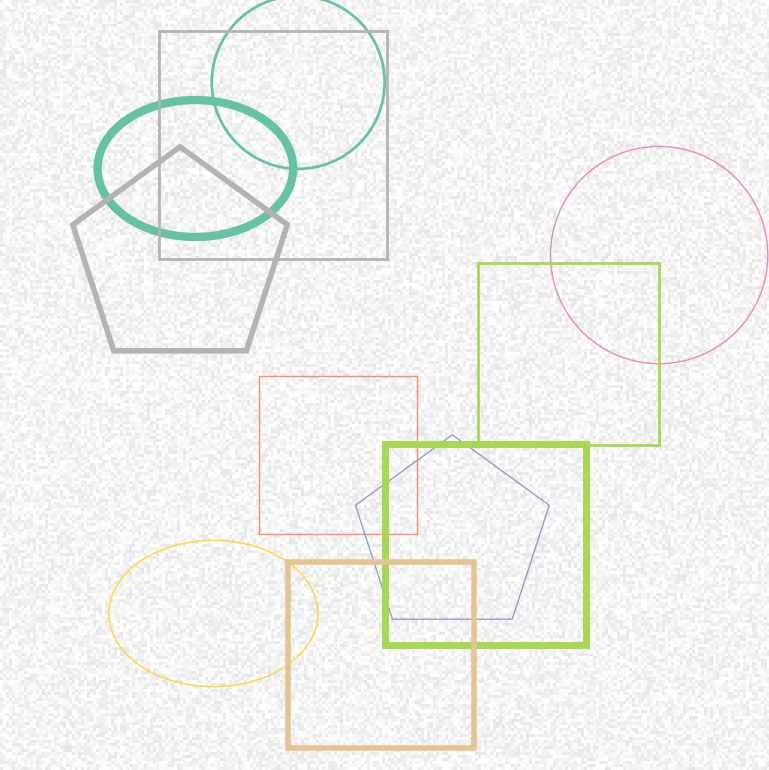[{"shape": "oval", "thickness": 3, "radius": 0.64, "center": [0.254, 0.781]}, {"shape": "circle", "thickness": 1, "radius": 0.56, "center": [0.387, 0.893]}, {"shape": "square", "thickness": 0.5, "radius": 0.51, "center": [0.439, 0.41]}, {"shape": "pentagon", "thickness": 0.5, "radius": 0.66, "center": [0.587, 0.303]}, {"shape": "circle", "thickness": 0.5, "radius": 0.71, "center": [0.856, 0.669]}, {"shape": "square", "thickness": 1, "radius": 0.59, "center": [0.738, 0.54]}, {"shape": "square", "thickness": 2.5, "radius": 0.65, "center": [0.63, 0.293]}, {"shape": "oval", "thickness": 0.5, "radius": 0.68, "center": [0.277, 0.203]}, {"shape": "square", "thickness": 2, "radius": 0.61, "center": [0.495, 0.149]}, {"shape": "pentagon", "thickness": 2, "radius": 0.73, "center": [0.234, 0.663]}, {"shape": "square", "thickness": 1, "radius": 0.74, "center": [0.354, 0.812]}]